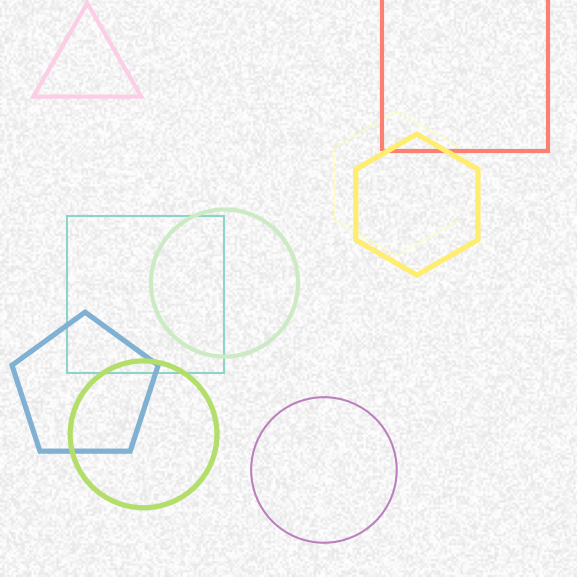[{"shape": "square", "thickness": 1, "radius": 0.68, "center": [0.252, 0.489]}, {"shape": "hexagon", "thickness": 0.5, "radius": 0.63, "center": [0.687, 0.681]}, {"shape": "square", "thickness": 2, "radius": 0.72, "center": [0.805, 0.882]}, {"shape": "pentagon", "thickness": 2.5, "radius": 0.67, "center": [0.147, 0.326]}, {"shape": "circle", "thickness": 2.5, "radius": 0.64, "center": [0.249, 0.247]}, {"shape": "triangle", "thickness": 2, "radius": 0.54, "center": [0.151, 0.886]}, {"shape": "circle", "thickness": 1, "radius": 0.63, "center": [0.561, 0.185]}, {"shape": "circle", "thickness": 2, "radius": 0.64, "center": [0.389, 0.509]}, {"shape": "hexagon", "thickness": 2.5, "radius": 0.61, "center": [0.722, 0.645]}]